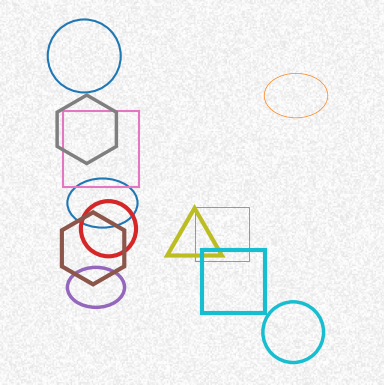[{"shape": "circle", "thickness": 1.5, "radius": 0.47, "center": [0.219, 0.855]}, {"shape": "oval", "thickness": 1.5, "radius": 0.46, "center": [0.266, 0.473]}, {"shape": "oval", "thickness": 0.5, "radius": 0.41, "center": [0.769, 0.752]}, {"shape": "square", "thickness": 0.5, "radius": 0.35, "center": [0.576, 0.393]}, {"shape": "circle", "thickness": 3, "radius": 0.36, "center": [0.282, 0.406]}, {"shape": "oval", "thickness": 2.5, "radius": 0.37, "center": [0.249, 0.254]}, {"shape": "hexagon", "thickness": 3, "radius": 0.47, "center": [0.242, 0.355]}, {"shape": "square", "thickness": 1.5, "radius": 0.49, "center": [0.263, 0.614]}, {"shape": "hexagon", "thickness": 2.5, "radius": 0.44, "center": [0.225, 0.664]}, {"shape": "triangle", "thickness": 3, "radius": 0.41, "center": [0.505, 0.377]}, {"shape": "circle", "thickness": 2.5, "radius": 0.39, "center": [0.762, 0.137]}, {"shape": "square", "thickness": 3, "radius": 0.41, "center": [0.607, 0.268]}]